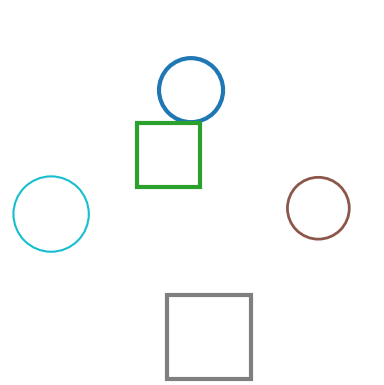[{"shape": "circle", "thickness": 3, "radius": 0.42, "center": [0.496, 0.766]}, {"shape": "square", "thickness": 3, "radius": 0.41, "center": [0.438, 0.597]}, {"shape": "circle", "thickness": 2, "radius": 0.4, "center": [0.827, 0.459]}, {"shape": "square", "thickness": 3, "radius": 0.55, "center": [0.543, 0.124]}, {"shape": "circle", "thickness": 1.5, "radius": 0.49, "center": [0.133, 0.444]}]